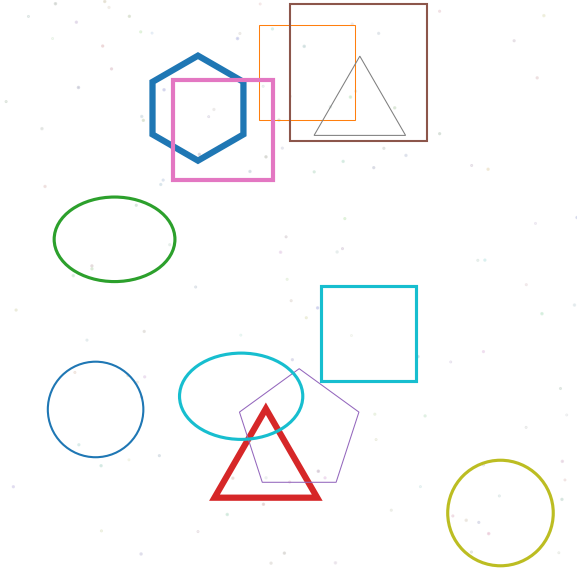[{"shape": "hexagon", "thickness": 3, "radius": 0.45, "center": [0.343, 0.812]}, {"shape": "circle", "thickness": 1, "radius": 0.41, "center": [0.166, 0.29]}, {"shape": "square", "thickness": 0.5, "radius": 0.41, "center": [0.532, 0.873]}, {"shape": "oval", "thickness": 1.5, "radius": 0.52, "center": [0.198, 0.585]}, {"shape": "triangle", "thickness": 3, "radius": 0.51, "center": [0.46, 0.189]}, {"shape": "pentagon", "thickness": 0.5, "radius": 0.54, "center": [0.518, 0.252]}, {"shape": "square", "thickness": 1, "radius": 0.59, "center": [0.62, 0.873]}, {"shape": "square", "thickness": 2, "radius": 0.43, "center": [0.386, 0.774]}, {"shape": "triangle", "thickness": 0.5, "radius": 0.46, "center": [0.623, 0.81]}, {"shape": "circle", "thickness": 1.5, "radius": 0.46, "center": [0.867, 0.111]}, {"shape": "oval", "thickness": 1.5, "radius": 0.53, "center": [0.418, 0.313]}, {"shape": "square", "thickness": 1.5, "radius": 0.41, "center": [0.638, 0.422]}]